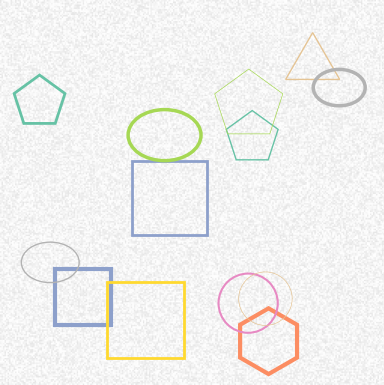[{"shape": "pentagon", "thickness": 2, "radius": 0.35, "center": [0.103, 0.736]}, {"shape": "pentagon", "thickness": 1, "radius": 0.35, "center": [0.655, 0.642]}, {"shape": "hexagon", "thickness": 3, "radius": 0.43, "center": [0.698, 0.114]}, {"shape": "square", "thickness": 3, "radius": 0.37, "center": [0.216, 0.228]}, {"shape": "square", "thickness": 2, "radius": 0.48, "center": [0.44, 0.485]}, {"shape": "circle", "thickness": 1.5, "radius": 0.38, "center": [0.645, 0.213]}, {"shape": "oval", "thickness": 2.5, "radius": 0.47, "center": [0.427, 0.649]}, {"shape": "pentagon", "thickness": 0.5, "radius": 0.47, "center": [0.646, 0.728]}, {"shape": "square", "thickness": 2, "radius": 0.5, "center": [0.378, 0.168]}, {"shape": "triangle", "thickness": 1, "radius": 0.41, "center": [0.812, 0.834]}, {"shape": "circle", "thickness": 0.5, "radius": 0.35, "center": [0.689, 0.224]}, {"shape": "oval", "thickness": 1, "radius": 0.38, "center": [0.131, 0.318]}, {"shape": "oval", "thickness": 2.5, "radius": 0.34, "center": [0.881, 0.772]}]